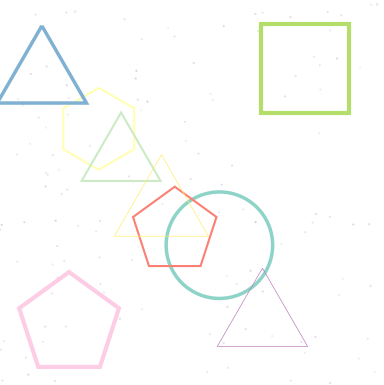[{"shape": "circle", "thickness": 2.5, "radius": 0.69, "center": [0.57, 0.363]}, {"shape": "hexagon", "thickness": 1.5, "radius": 0.53, "center": [0.256, 0.666]}, {"shape": "pentagon", "thickness": 1.5, "radius": 0.57, "center": [0.454, 0.401]}, {"shape": "triangle", "thickness": 2.5, "radius": 0.67, "center": [0.109, 0.799]}, {"shape": "square", "thickness": 3, "radius": 0.58, "center": [0.792, 0.821]}, {"shape": "pentagon", "thickness": 3, "radius": 0.68, "center": [0.179, 0.157]}, {"shape": "triangle", "thickness": 0.5, "radius": 0.68, "center": [0.682, 0.168]}, {"shape": "triangle", "thickness": 1.5, "radius": 0.59, "center": [0.315, 0.589]}, {"shape": "triangle", "thickness": 0.5, "radius": 0.71, "center": [0.419, 0.457]}]